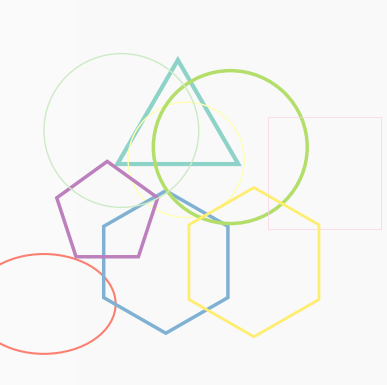[{"shape": "triangle", "thickness": 3, "radius": 0.9, "center": [0.459, 0.664]}, {"shape": "circle", "thickness": 1, "radius": 0.75, "center": [0.48, 0.585]}, {"shape": "oval", "thickness": 1.5, "radius": 0.93, "center": [0.113, 0.211]}, {"shape": "hexagon", "thickness": 2.5, "radius": 0.93, "center": [0.428, 0.32]}, {"shape": "circle", "thickness": 2.5, "radius": 0.99, "center": [0.594, 0.618]}, {"shape": "square", "thickness": 0.5, "radius": 0.73, "center": [0.838, 0.55]}, {"shape": "pentagon", "thickness": 2.5, "radius": 0.68, "center": [0.277, 0.444]}, {"shape": "circle", "thickness": 1, "radius": 1.0, "center": [0.313, 0.661]}, {"shape": "hexagon", "thickness": 2, "radius": 0.97, "center": [0.655, 0.319]}]